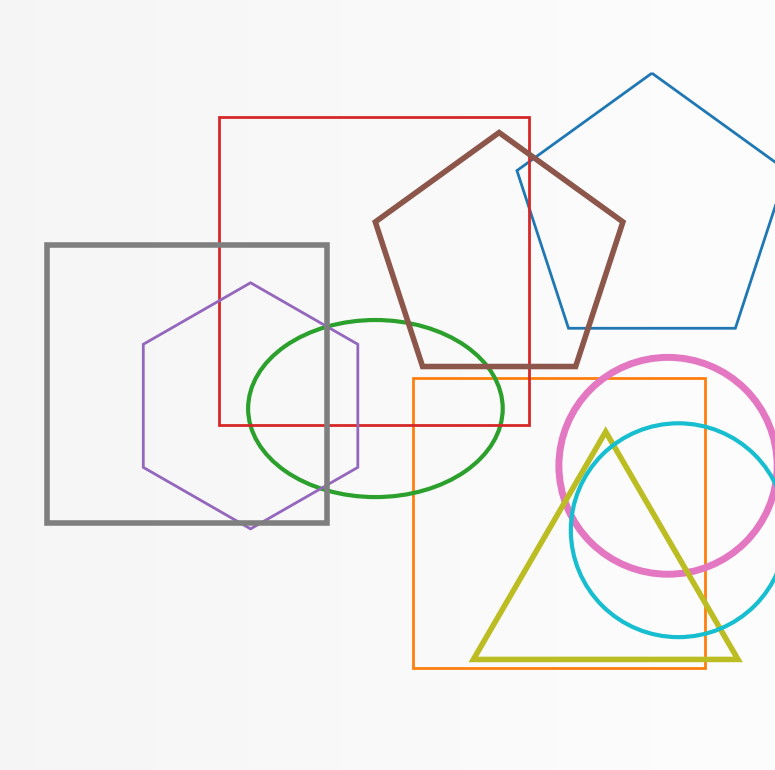[{"shape": "pentagon", "thickness": 1, "radius": 0.92, "center": [0.841, 0.722]}, {"shape": "square", "thickness": 1, "radius": 0.94, "center": [0.722, 0.321]}, {"shape": "oval", "thickness": 1.5, "radius": 0.82, "center": [0.484, 0.469]}, {"shape": "square", "thickness": 1, "radius": 1.0, "center": [0.483, 0.648]}, {"shape": "hexagon", "thickness": 1, "radius": 0.8, "center": [0.323, 0.473]}, {"shape": "pentagon", "thickness": 2, "radius": 0.84, "center": [0.644, 0.66]}, {"shape": "circle", "thickness": 2.5, "radius": 0.7, "center": [0.862, 0.395]}, {"shape": "square", "thickness": 2, "radius": 0.9, "center": [0.241, 0.501]}, {"shape": "triangle", "thickness": 2, "radius": 0.99, "center": [0.782, 0.242]}, {"shape": "circle", "thickness": 1.5, "radius": 0.69, "center": [0.875, 0.311]}]